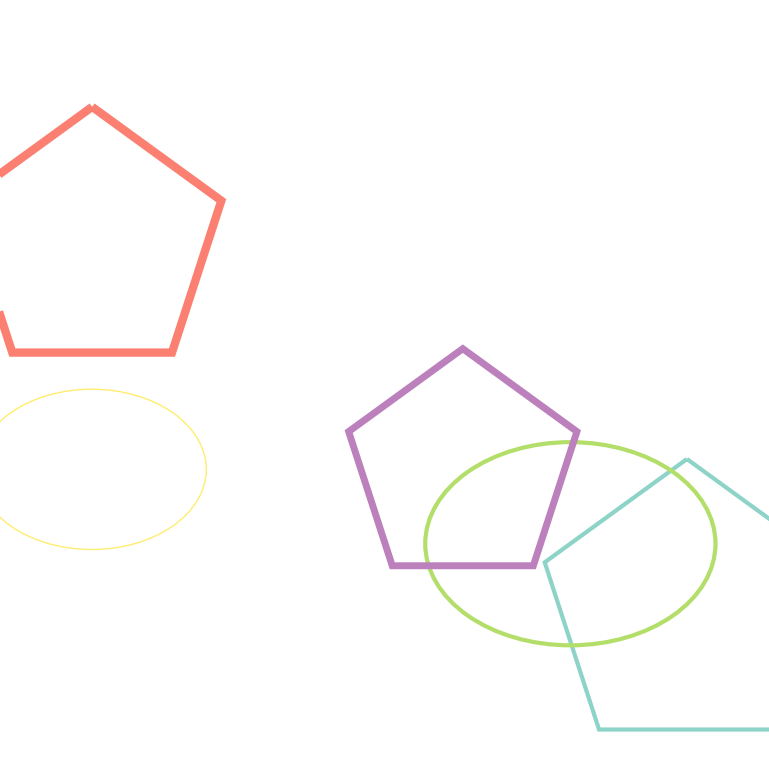[{"shape": "pentagon", "thickness": 1.5, "radius": 0.97, "center": [0.892, 0.21]}, {"shape": "pentagon", "thickness": 3, "radius": 0.88, "center": [0.12, 0.685]}, {"shape": "oval", "thickness": 1.5, "radius": 0.94, "center": [0.741, 0.294]}, {"shape": "pentagon", "thickness": 2.5, "radius": 0.78, "center": [0.601, 0.391]}, {"shape": "oval", "thickness": 0.5, "radius": 0.74, "center": [0.119, 0.39]}]